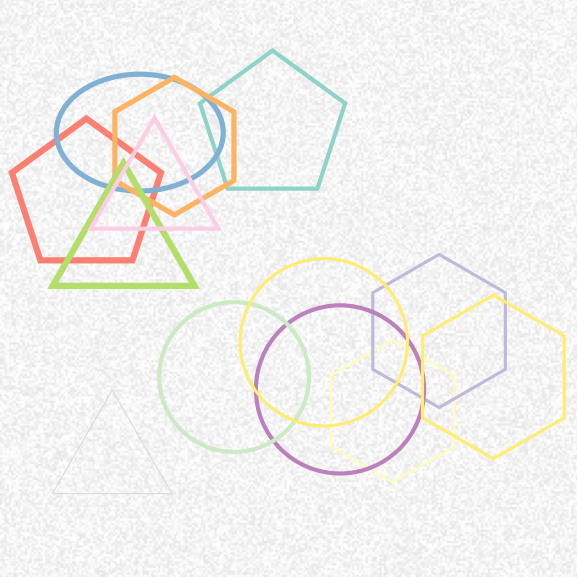[{"shape": "pentagon", "thickness": 2, "radius": 0.66, "center": [0.472, 0.779]}, {"shape": "hexagon", "thickness": 1, "radius": 0.62, "center": [0.68, 0.287]}, {"shape": "hexagon", "thickness": 1.5, "radius": 0.66, "center": [0.76, 0.426]}, {"shape": "pentagon", "thickness": 3, "radius": 0.68, "center": [0.15, 0.658]}, {"shape": "oval", "thickness": 2.5, "radius": 0.72, "center": [0.242, 0.769]}, {"shape": "hexagon", "thickness": 2.5, "radius": 0.6, "center": [0.302, 0.746]}, {"shape": "triangle", "thickness": 3, "radius": 0.71, "center": [0.214, 0.575]}, {"shape": "triangle", "thickness": 2, "radius": 0.64, "center": [0.267, 0.667]}, {"shape": "triangle", "thickness": 0.5, "radius": 0.6, "center": [0.194, 0.204]}, {"shape": "circle", "thickness": 2, "radius": 0.73, "center": [0.589, 0.325]}, {"shape": "circle", "thickness": 2, "radius": 0.65, "center": [0.405, 0.346]}, {"shape": "hexagon", "thickness": 1.5, "radius": 0.71, "center": [0.854, 0.346]}, {"shape": "circle", "thickness": 1.5, "radius": 0.72, "center": [0.561, 0.406]}]